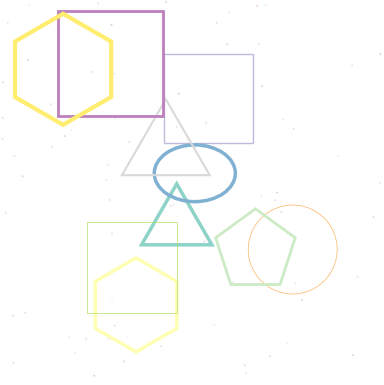[{"shape": "triangle", "thickness": 2.5, "radius": 0.53, "center": [0.459, 0.417]}, {"shape": "hexagon", "thickness": 2.5, "radius": 0.61, "center": [0.353, 0.208]}, {"shape": "square", "thickness": 1, "radius": 0.57, "center": [0.542, 0.744]}, {"shape": "oval", "thickness": 2.5, "radius": 0.53, "center": [0.506, 0.55]}, {"shape": "circle", "thickness": 0.5, "radius": 0.58, "center": [0.76, 0.352]}, {"shape": "square", "thickness": 0.5, "radius": 0.59, "center": [0.343, 0.305]}, {"shape": "triangle", "thickness": 1.5, "radius": 0.66, "center": [0.431, 0.611]}, {"shape": "square", "thickness": 2, "radius": 0.68, "center": [0.288, 0.834]}, {"shape": "pentagon", "thickness": 2, "radius": 0.54, "center": [0.663, 0.349]}, {"shape": "hexagon", "thickness": 3, "radius": 0.72, "center": [0.164, 0.82]}]